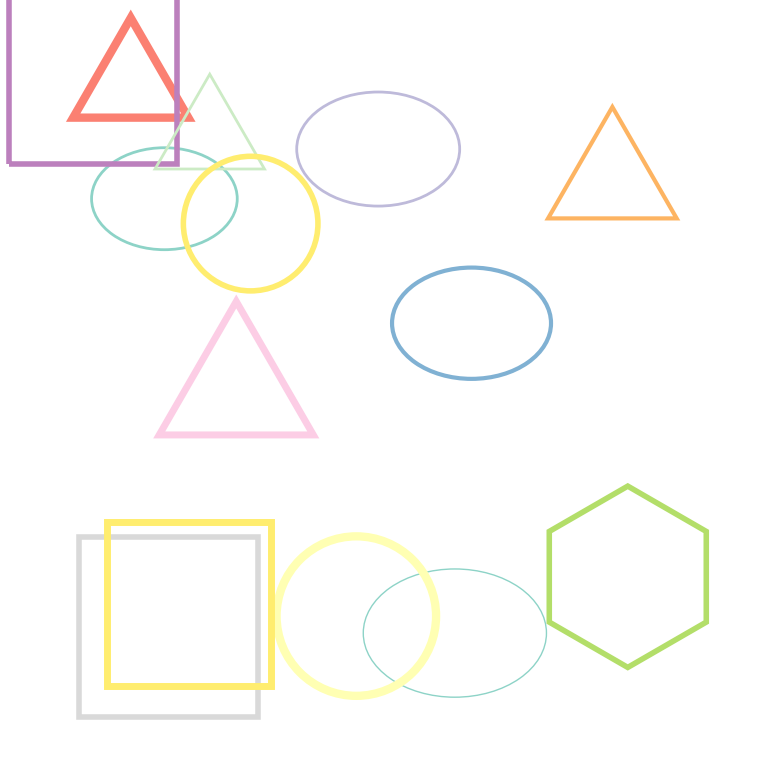[{"shape": "oval", "thickness": 0.5, "radius": 0.59, "center": [0.591, 0.178]}, {"shape": "oval", "thickness": 1, "radius": 0.47, "center": [0.214, 0.742]}, {"shape": "circle", "thickness": 3, "radius": 0.52, "center": [0.463, 0.2]}, {"shape": "oval", "thickness": 1, "radius": 0.53, "center": [0.491, 0.806]}, {"shape": "triangle", "thickness": 3, "radius": 0.43, "center": [0.17, 0.89]}, {"shape": "oval", "thickness": 1.5, "radius": 0.52, "center": [0.612, 0.58]}, {"shape": "triangle", "thickness": 1.5, "radius": 0.48, "center": [0.795, 0.765]}, {"shape": "hexagon", "thickness": 2, "radius": 0.59, "center": [0.815, 0.251]}, {"shape": "triangle", "thickness": 2.5, "radius": 0.58, "center": [0.307, 0.493]}, {"shape": "square", "thickness": 2, "radius": 0.58, "center": [0.219, 0.186]}, {"shape": "square", "thickness": 2, "radius": 0.55, "center": [0.121, 0.897]}, {"shape": "triangle", "thickness": 1, "radius": 0.41, "center": [0.272, 0.822]}, {"shape": "square", "thickness": 2.5, "radius": 0.53, "center": [0.245, 0.216]}, {"shape": "circle", "thickness": 2, "radius": 0.44, "center": [0.326, 0.71]}]